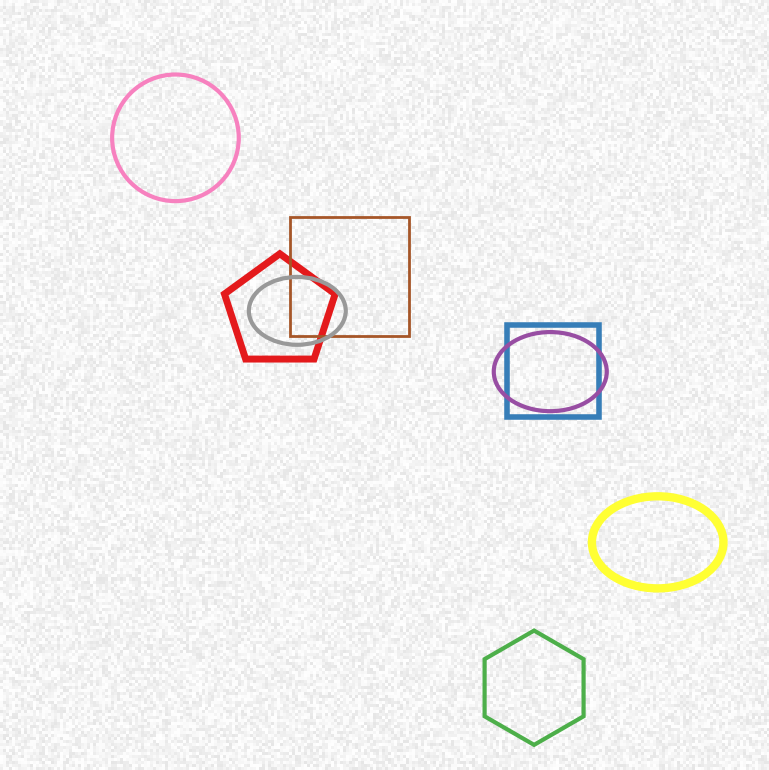[{"shape": "pentagon", "thickness": 2.5, "radius": 0.38, "center": [0.363, 0.595]}, {"shape": "square", "thickness": 2, "radius": 0.3, "center": [0.718, 0.518]}, {"shape": "hexagon", "thickness": 1.5, "radius": 0.37, "center": [0.694, 0.107]}, {"shape": "oval", "thickness": 1.5, "radius": 0.37, "center": [0.715, 0.517]}, {"shape": "oval", "thickness": 3, "radius": 0.43, "center": [0.854, 0.296]}, {"shape": "square", "thickness": 1, "radius": 0.39, "center": [0.454, 0.64]}, {"shape": "circle", "thickness": 1.5, "radius": 0.41, "center": [0.228, 0.821]}, {"shape": "oval", "thickness": 1.5, "radius": 0.31, "center": [0.386, 0.596]}]